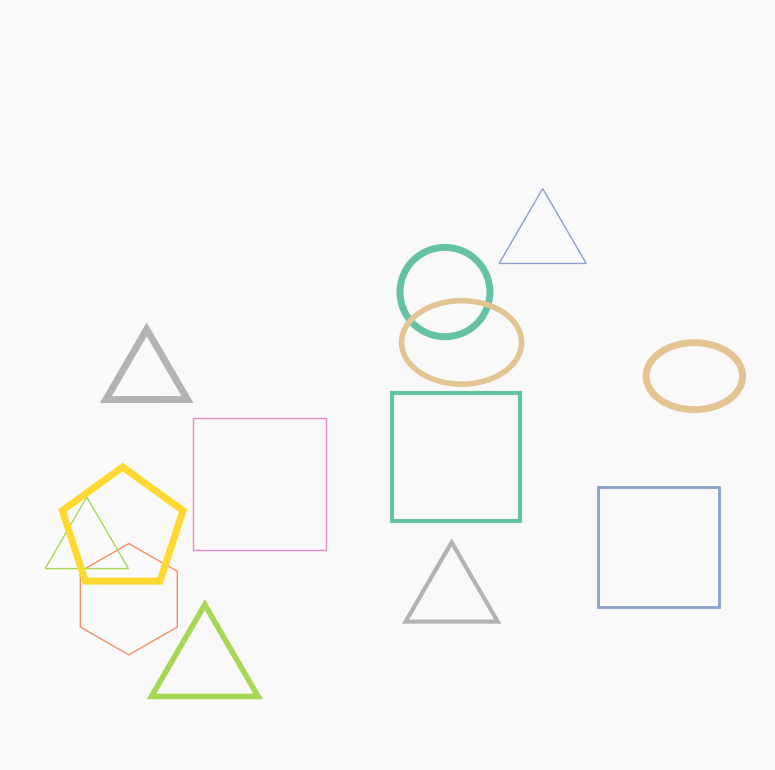[{"shape": "square", "thickness": 1.5, "radius": 0.41, "center": [0.588, 0.406]}, {"shape": "circle", "thickness": 2.5, "radius": 0.29, "center": [0.574, 0.621]}, {"shape": "hexagon", "thickness": 0.5, "radius": 0.36, "center": [0.166, 0.222]}, {"shape": "triangle", "thickness": 0.5, "radius": 0.32, "center": [0.7, 0.69]}, {"shape": "square", "thickness": 1, "radius": 0.39, "center": [0.849, 0.29]}, {"shape": "square", "thickness": 0.5, "radius": 0.43, "center": [0.335, 0.372]}, {"shape": "triangle", "thickness": 2, "radius": 0.4, "center": [0.264, 0.135]}, {"shape": "triangle", "thickness": 0.5, "radius": 0.31, "center": [0.112, 0.293]}, {"shape": "pentagon", "thickness": 2.5, "radius": 0.41, "center": [0.158, 0.312]}, {"shape": "oval", "thickness": 2.5, "radius": 0.31, "center": [0.896, 0.511]}, {"shape": "oval", "thickness": 2, "radius": 0.39, "center": [0.596, 0.555]}, {"shape": "triangle", "thickness": 1.5, "radius": 0.34, "center": [0.583, 0.227]}, {"shape": "triangle", "thickness": 2.5, "radius": 0.3, "center": [0.189, 0.512]}]